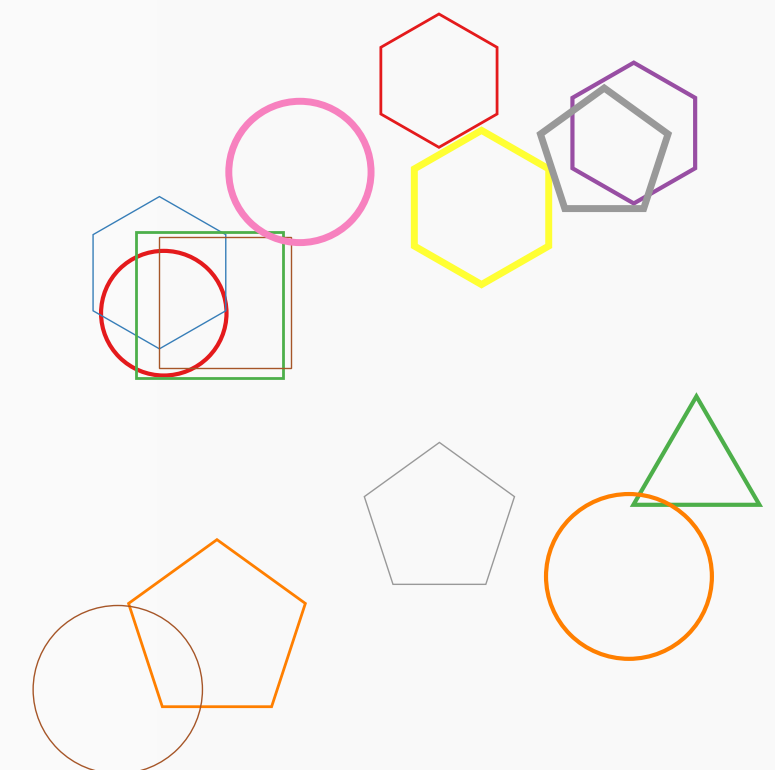[{"shape": "circle", "thickness": 1.5, "radius": 0.4, "center": [0.211, 0.593]}, {"shape": "hexagon", "thickness": 1, "radius": 0.43, "center": [0.566, 0.895]}, {"shape": "hexagon", "thickness": 0.5, "radius": 0.49, "center": [0.206, 0.646]}, {"shape": "square", "thickness": 1, "radius": 0.47, "center": [0.27, 0.604]}, {"shape": "triangle", "thickness": 1.5, "radius": 0.47, "center": [0.899, 0.391]}, {"shape": "hexagon", "thickness": 1.5, "radius": 0.46, "center": [0.818, 0.827]}, {"shape": "pentagon", "thickness": 1, "radius": 0.6, "center": [0.28, 0.179]}, {"shape": "circle", "thickness": 1.5, "radius": 0.54, "center": [0.812, 0.251]}, {"shape": "hexagon", "thickness": 2.5, "radius": 0.5, "center": [0.621, 0.731]}, {"shape": "circle", "thickness": 0.5, "radius": 0.55, "center": [0.152, 0.104]}, {"shape": "square", "thickness": 0.5, "radius": 0.43, "center": [0.29, 0.607]}, {"shape": "circle", "thickness": 2.5, "radius": 0.46, "center": [0.387, 0.777]}, {"shape": "pentagon", "thickness": 0.5, "radius": 0.51, "center": [0.567, 0.324]}, {"shape": "pentagon", "thickness": 2.5, "radius": 0.43, "center": [0.78, 0.799]}]